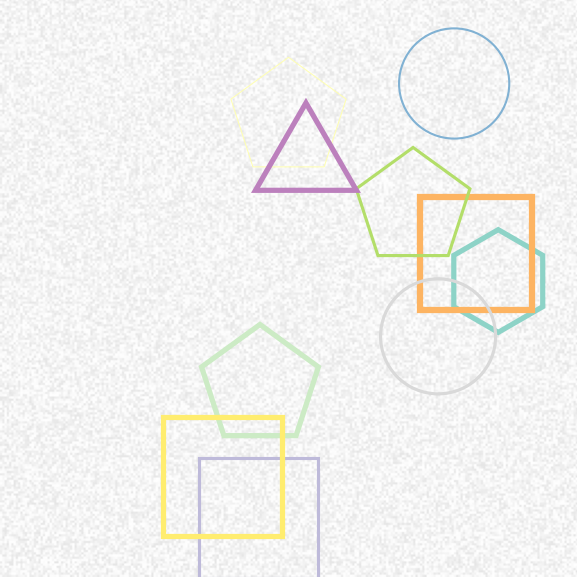[{"shape": "hexagon", "thickness": 2.5, "radius": 0.44, "center": [0.863, 0.513]}, {"shape": "pentagon", "thickness": 0.5, "radius": 0.52, "center": [0.5, 0.795]}, {"shape": "square", "thickness": 1.5, "radius": 0.52, "center": [0.448, 0.102]}, {"shape": "circle", "thickness": 1, "radius": 0.48, "center": [0.786, 0.855]}, {"shape": "square", "thickness": 3, "radius": 0.49, "center": [0.824, 0.56]}, {"shape": "pentagon", "thickness": 1.5, "radius": 0.52, "center": [0.715, 0.64]}, {"shape": "circle", "thickness": 1.5, "radius": 0.5, "center": [0.759, 0.417]}, {"shape": "triangle", "thickness": 2.5, "radius": 0.5, "center": [0.53, 0.72]}, {"shape": "pentagon", "thickness": 2.5, "radius": 0.53, "center": [0.45, 0.331]}, {"shape": "square", "thickness": 2.5, "radius": 0.51, "center": [0.385, 0.174]}]